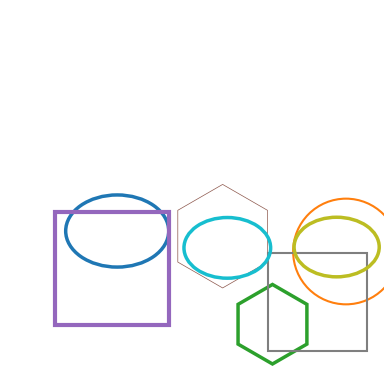[{"shape": "oval", "thickness": 2.5, "radius": 0.67, "center": [0.304, 0.4]}, {"shape": "circle", "thickness": 1.5, "radius": 0.69, "center": [0.899, 0.347]}, {"shape": "hexagon", "thickness": 2.5, "radius": 0.52, "center": [0.708, 0.158]}, {"shape": "square", "thickness": 3, "radius": 0.73, "center": [0.291, 0.303]}, {"shape": "hexagon", "thickness": 0.5, "radius": 0.67, "center": [0.578, 0.387]}, {"shape": "square", "thickness": 1.5, "radius": 0.64, "center": [0.824, 0.215]}, {"shape": "oval", "thickness": 2.5, "radius": 0.55, "center": [0.874, 0.358]}, {"shape": "oval", "thickness": 2.5, "radius": 0.56, "center": [0.59, 0.356]}]